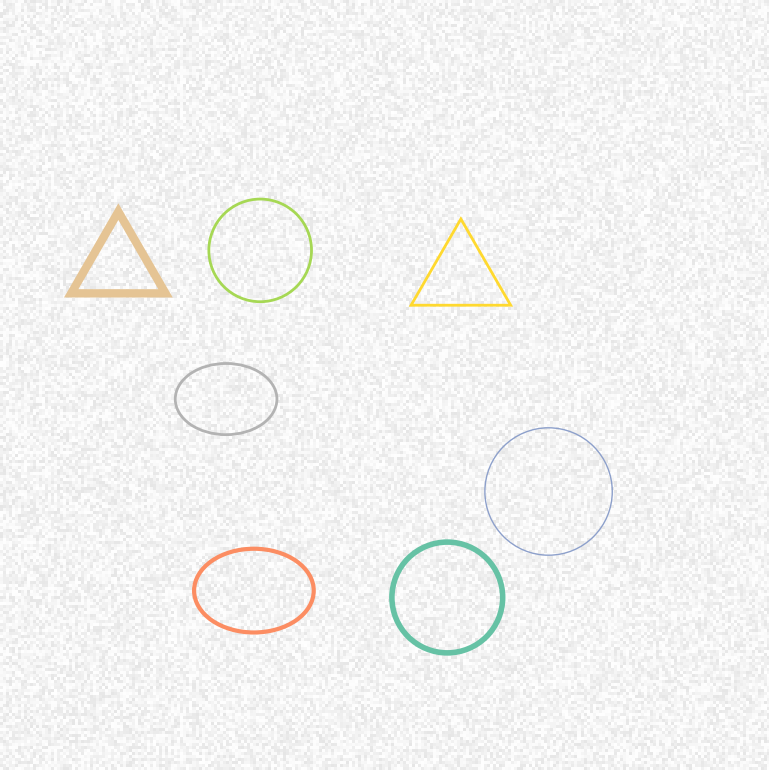[{"shape": "circle", "thickness": 2, "radius": 0.36, "center": [0.581, 0.224]}, {"shape": "oval", "thickness": 1.5, "radius": 0.39, "center": [0.33, 0.233]}, {"shape": "circle", "thickness": 0.5, "radius": 0.41, "center": [0.712, 0.362]}, {"shape": "circle", "thickness": 1, "radius": 0.33, "center": [0.338, 0.675]}, {"shape": "triangle", "thickness": 1, "radius": 0.37, "center": [0.599, 0.641]}, {"shape": "triangle", "thickness": 3, "radius": 0.35, "center": [0.154, 0.654]}, {"shape": "oval", "thickness": 1, "radius": 0.33, "center": [0.294, 0.482]}]